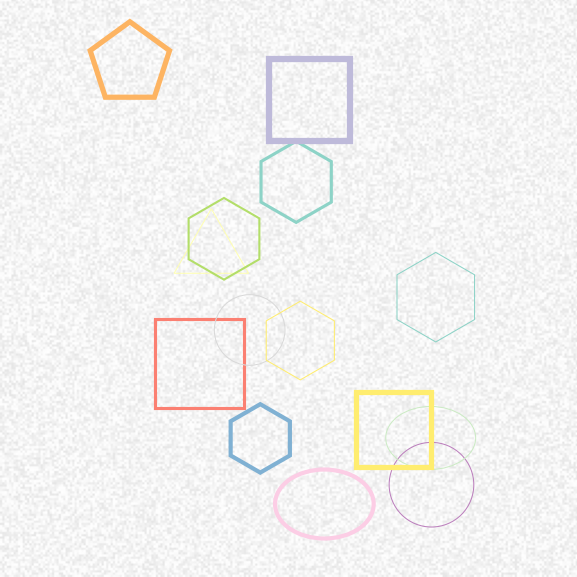[{"shape": "hexagon", "thickness": 1.5, "radius": 0.35, "center": [0.513, 0.684]}, {"shape": "hexagon", "thickness": 0.5, "radius": 0.39, "center": [0.755, 0.485]}, {"shape": "triangle", "thickness": 0.5, "radius": 0.37, "center": [0.366, 0.563]}, {"shape": "square", "thickness": 3, "radius": 0.35, "center": [0.536, 0.827]}, {"shape": "square", "thickness": 1.5, "radius": 0.39, "center": [0.346, 0.369]}, {"shape": "hexagon", "thickness": 2, "radius": 0.3, "center": [0.451, 0.24]}, {"shape": "pentagon", "thickness": 2.5, "radius": 0.36, "center": [0.225, 0.889]}, {"shape": "hexagon", "thickness": 1, "radius": 0.35, "center": [0.388, 0.586]}, {"shape": "oval", "thickness": 2, "radius": 0.43, "center": [0.562, 0.126]}, {"shape": "circle", "thickness": 0.5, "radius": 0.31, "center": [0.432, 0.428]}, {"shape": "circle", "thickness": 0.5, "radius": 0.37, "center": [0.747, 0.16]}, {"shape": "oval", "thickness": 0.5, "radius": 0.39, "center": [0.746, 0.241]}, {"shape": "square", "thickness": 2.5, "radius": 0.32, "center": [0.681, 0.255]}, {"shape": "hexagon", "thickness": 0.5, "radius": 0.34, "center": [0.52, 0.409]}]